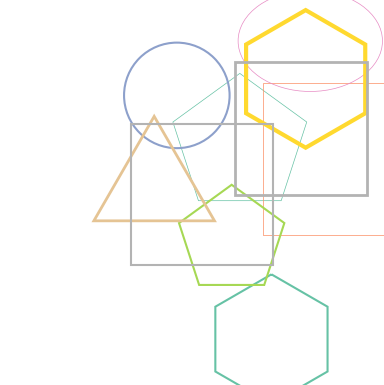[{"shape": "pentagon", "thickness": 0.5, "radius": 0.91, "center": [0.623, 0.627]}, {"shape": "hexagon", "thickness": 1.5, "radius": 0.84, "center": [0.705, 0.119]}, {"shape": "square", "thickness": 0.5, "radius": 0.99, "center": [0.88, 0.587]}, {"shape": "circle", "thickness": 1.5, "radius": 0.69, "center": [0.459, 0.752]}, {"shape": "oval", "thickness": 0.5, "radius": 0.94, "center": [0.806, 0.894]}, {"shape": "pentagon", "thickness": 1.5, "radius": 0.72, "center": [0.602, 0.376]}, {"shape": "hexagon", "thickness": 3, "radius": 0.89, "center": [0.794, 0.795]}, {"shape": "triangle", "thickness": 2, "radius": 0.9, "center": [0.4, 0.517]}, {"shape": "square", "thickness": 2, "radius": 0.86, "center": [0.781, 0.667]}, {"shape": "square", "thickness": 1.5, "radius": 0.92, "center": [0.524, 0.494]}]